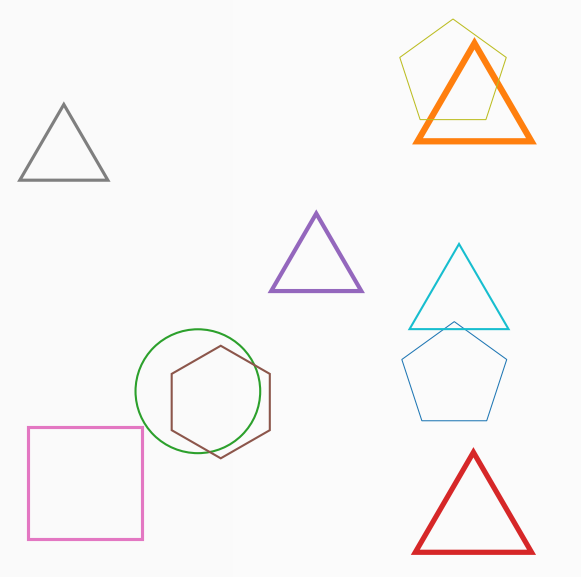[{"shape": "pentagon", "thickness": 0.5, "radius": 0.47, "center": [0.782, 0.347]}, {"shape": "triangle", "thickness": 3, "radius": 0.57, "center": [0.816, 0.811]}, {"shape": "circle", "thickness": 1, "radius": 0.54, "center": [0.34, 0.322]}, {"shape": "triangle", "thickness": 2.5, "radius": 0.58, "center": [0.814, 0.101]}, {"shape": "triangle", "thickness": 2, "radius": 0.45, "center": [0.544, 0.54]}, {"shape": "hexagon", "thickness": 1, "radius": 0.49, "center": [0.38, 0.303]}, {"shape": "square", "thickness": 1.5, "radius": 0.49, "center": [0.146, 0.163]}, {"shape": "triangle", "thickness": 1.5, "radius": 0.44, "center": [0.11, 0.731]}, {"shape": "pentagon", "thickness": 0.5, "radius": 0.48, "center": [0.779, 0.87]}, {"shape": "triangle", "thickness": 1, "radius": 0.49, "center": [0.79, 0.478]}]